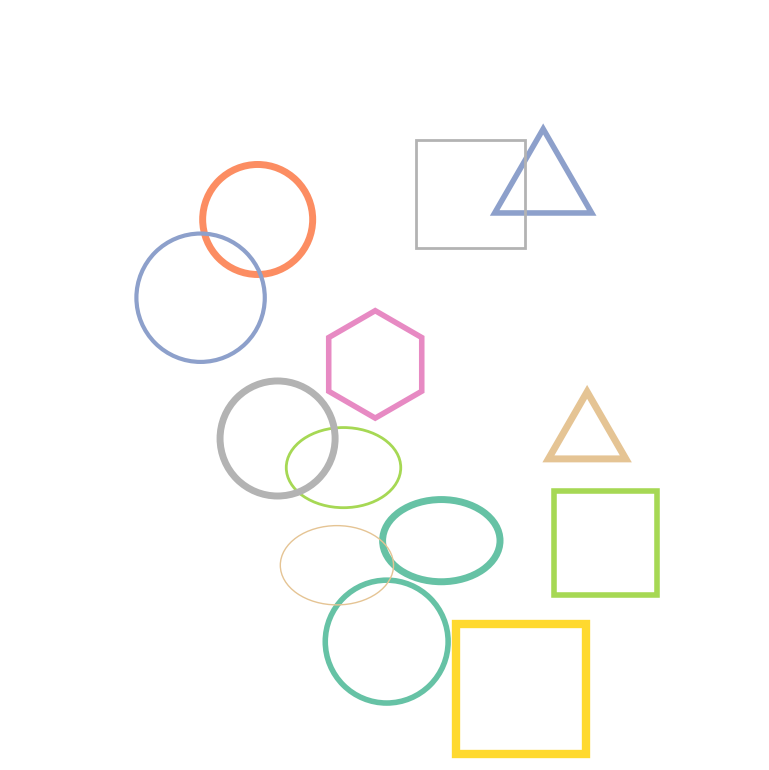[{"shape": "circle", "thickness": 2, "radius": 0.4, "center": [0.502, 0.167]}, {"shape": "oval", "thickness": 2.5, "radius": 0.38, "center": [0.573, 0.298]}, {"shape": "circle", "thickness": 2.5, "radius": 0.36, "center": [0.335, 0.715]}, {"shape": "triangle", "thickness": 2, "radius": 0.36, "center": [0.705, 0.76]}, {"shape": "circle", "thickness": 1.5, "radius": 0.42, "center": [0.261, 0.613]}, {"shape": "hexagon", "thickness": 2, "radius": 0.35, "center": [0.487, 0.527]}, {"shape": "square", "thickness": 2, "radius": 0.34, "center": [0.786, 0.295]}, {"shape": "oval", "thickness": 1, "radius": 0.37, "center": [0.446, 0.393]}, {"shape": "square", "thickness": 3, "radius": 0.42, "center": [0.677, 0.105]}, {"shape": "oval", "thickness": 0.5, "radius": 0.37, "center": [0.438, 0.266]}, {"shape": "triangle", "thickness": 2.5, "radius": 0.29, "center": [0.763, 0.433]}, {"shape": "square", "thickness": 1, "radius": 0.35, "center": [0.611, 0.748]}, {"shape": "circle", "thickness": 2.5, "radius": 0.37, "center": [0.36, 0.431]}]